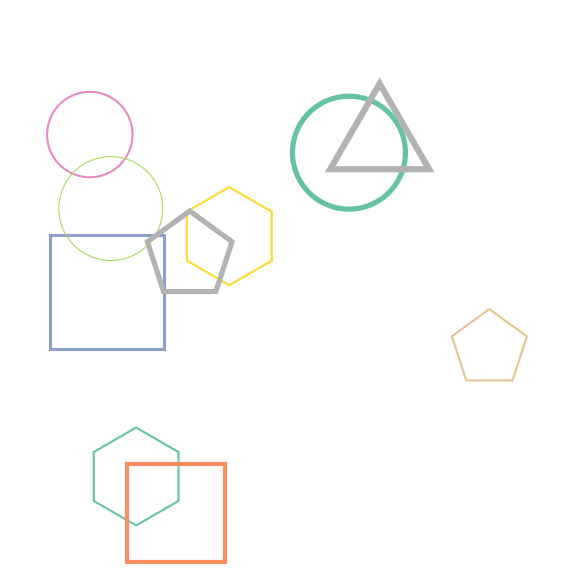[{"shape": "circle", "thickness": 2.5, "radius": 0.49, "center": [0.604, 0.735]}, {"shape": "hexagon", "thickness": 1, "radius": 0.42, "center": [0.236, 0.174]}, {"shape": "square", "thickness": 2, "radius": 0.42, "center": [0.304, 0.11]}, {"shape": "square", "thickness": 1.5, "radius": 0.49, "center": [0.186, 0.494]}, {"shape": "circle", "thickness": 1, "radius": 0.37, "center": [0.156, 0.766]}, {"shape": "circle", "thickness": 0.5, "radius": 0.45, "center": [0.192, 0.638]}, {"shape": "hexagon", "thickness": 1, "radius": 0.42, "center": [0.397, 0.59]}, {"shape": "pentagon", "thickness": 1, "radius": 0.34, "center": [0.847, 0.396]}, {"shape": "pentagon", "thickness": 2.5, "radius": 0.39, "center": [0.329, 0.557]}, {"shape": "triangle", "thickness": 3, "radius": 0.49, "center": [0.657, 0.756]}]